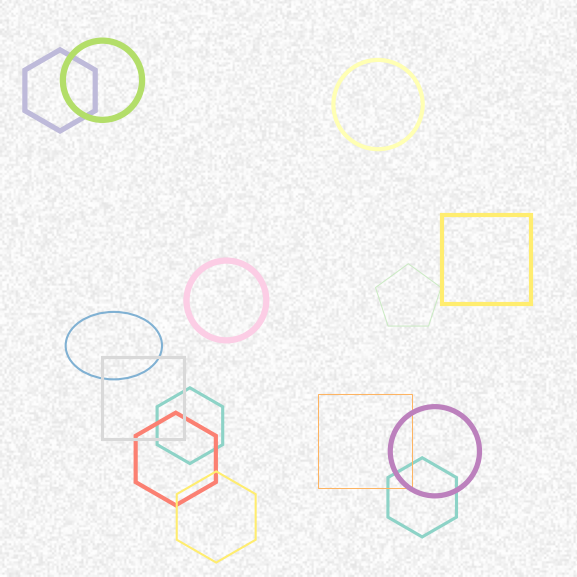[{"shape": "hexagon", "thickness": 1.5, "radius": 0.33, "center": [0.329, 0.262]}, {"shape": "hexagon", "thickness": 1.5, "radius": 0.34, "center": [0.731, 0.138]}, {"shape": "circle", "thickness": 2, "radius": 0.39, "center": [0.655, 0.818]}, {"shape": "hexagon", "thickness": 2.5, "radius": 0.35, "center": [0.104, 0.843]}, {"shape": "hexagon", "thickness": 2, "radius": 0.4, "center": [0.304, 0.204]}, {"shape": "oval", "thickness": 1, "radius": 0.42, "center": [0.197, 0.401]}, {"shape": "square", "thickness": 0.5, "radius": 0.41, "center": [0.632, 0.236]}, {"shape": "circle", "thickness": 3, "radius": 0.34, "center": [0.177, 0.86]}, {"shape": "circle", "thickness": 3, "radius": 0.35, "center": [0.392, 0.479]}, {"shape": "square", "thickness": 1.5, "radius": 0.36, "center": [0.248, 0.31]}, {"shape": "circle", "thickness": 2.5, "radius": 0.39, "center": [0.753, 0.218]}, {"shape": "pentagon", "thickness": 0.5, "radius": 0.3, "center": [0.707, 0.483]}, {"shape": "square", "thickness": 2, "radius": 0.39, "center": [0.842, 0.55]}, {"shape": "hexagon", "thickness": 1, "radius": 0.39, "center": [0.374, 0.104]}]